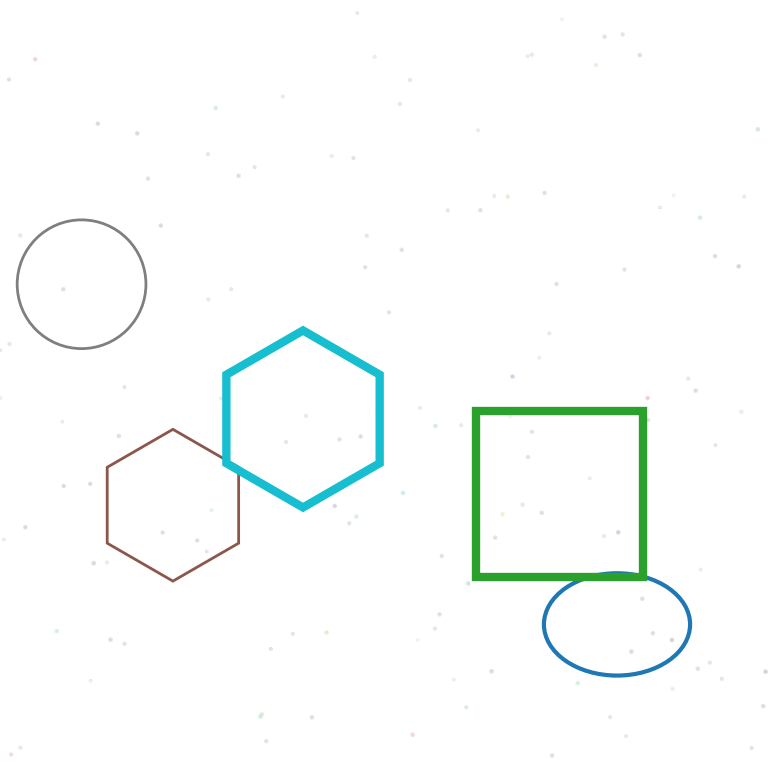[{"shape": "oval", "thickness": 1.5, "radius": 0.47, "center": [0.801, 0.189]}, {"shape": "square", "thickness": 3, "radius": 0.54, "center": [0.727, 0.359]}, {"shape": "hexagon", "thickness": 1, "radius": 0.49, "center": [0.225, 0.344]}, {"shape": "circle", "thickness": 1, "radius": 0.42, "center": [0.106, 0.631]}, {"shape": "hexagon", "thickness": 3, "radius": 0.57, "center": [0.394, 0.456]}]